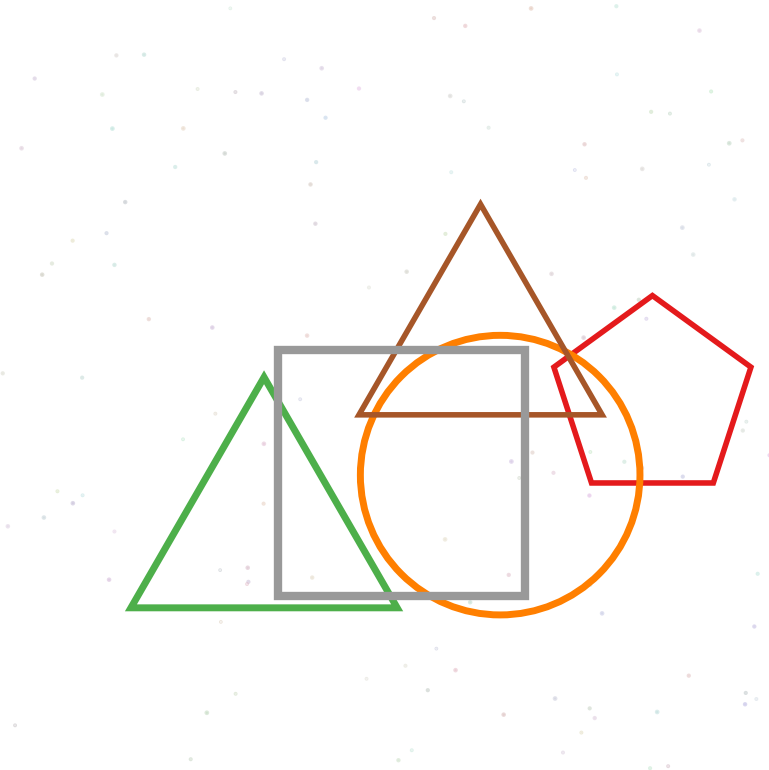[{"shape": "pentagon", "thickness": 2, "radius": 0.67, "center": [0.847, 0.482]}, {"shape": "triangle", "thickness": 2.5, "radius": 1.0, "center": [0.343, 0.31]}, {"shape": "circle", "thickness": 2.5, "radius": 0.91, "center": [0.65, 0.383]}, {"shape": "triangle", "thickness": 2, "radius": 0.91, "center": [0.624, 0.552]}, {"shape": "square", "thickness": 3, "radius": 0.8, "center": [0.521, 0.386]}]